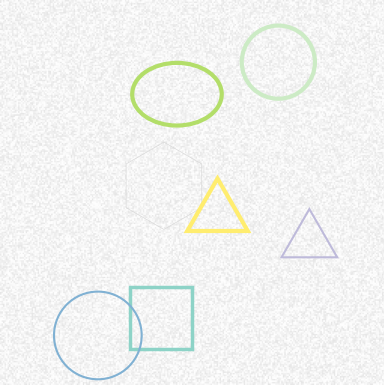[{"shape": "square", "thickness": 2.5, "radius": 0.41, "center": [0.418, 0.174]}, {"shape": "triangle", "thickness": 1.5, "radius": 0.42, "center": [0.804, 0.373]}, {"shape": "circle", "thickness": 1.5, "radius": 0.57, "center": [0.254, 0.129]}, {"shape": "oval", "thickness": 3, "radius": 0.58, "center": [0.46, 0.755]}, {"shape": "hexagon", "thickness": 0.5, "radius": 0.57, "center": [0.426, 0.517]}, {"shape": "circle", "thickness": 3, "radius": 0.48, "center": [0.723, 0.839]}, {"shape": "triangle", "thickness": 3, "radius": 0.45, "center": [0.565, 0.445]}]